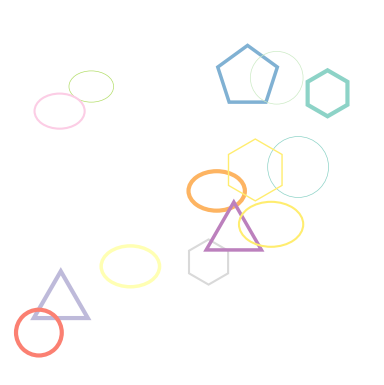[{"shape": "hexagon", "thickness": 3, "radius": 0.3, "center": [0.851, 0.758]}, {"shape": "circle", "thickness": 0.5, "radius": 0.4, "center": [0.774, 0.566]}, {"shape": "oval", "thickness": 2.5, "radius": 0.38, "center": [0.339, 0.308]}, {"shape": "triangle", "thickness": 3, "radius": 0.41, "center": [0.158, 0.214]}, {"shape": "circle", "thickness": 3, "radius": 0.3, "center": [0.101, 0.136]}, {"shape": "pentagon", "thickness": 2.5, "radius": 0.41, "center": [0.643, 0.801]}, {"shape": "oval", "thickness": 3, "radius": 0.37, "center": [0.563, 0.504]}, {"shape": "oval", "thickness": 0.5, "radius": 0.29, "center": [0.237, 0.775]}, {"shape": "oval", "thickness": 1.5, "radius": 0.33, "center": [0.155, 0.711]}, {"shape": "hexagon", "thickness": 1.5, "radius": 0.29, "center": [0.542, 0.319]}, {"shape": "triangle", "thickness": 2.5, "radius": 0.41, "center": [0.607, 0.392]}, {"shape": "circle", "thickness": 0.5, "radius": 0.34, "center": [0.719, 0.798]}, {"shape": "oval", "thickness": 1.5, "radius": 0.42, "center": [0.704, 0.417]}, {"shape": "hexagon", "thickness": 1, "radius": 0.4, "center": [0.663, 0.559]}]